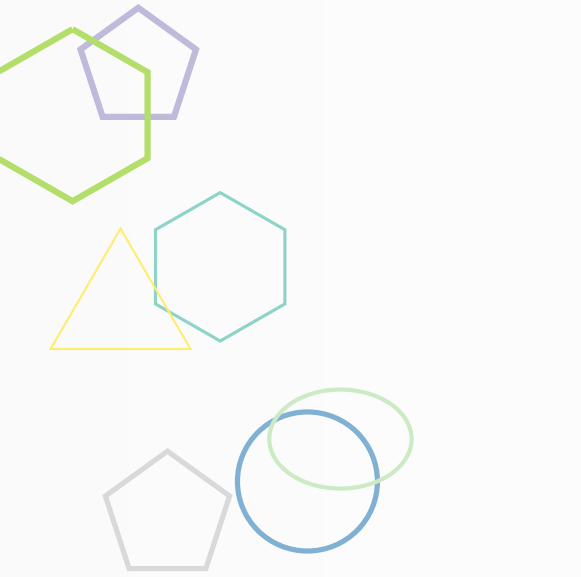[{"shape": "hexagon", "thickness": 1.5, "radius": 0.64, "center": [0.379, 0.537]}, {"shape": "pentagon", "thickness": 3, "radius": 0.52, "center": [0.238, 0.881]}, {"shape": "circle", "thickness": 2.5, "radius": 0.6, "center": [0.529, 0.165]}, {"shape": "hexagon", "thickness": 3, "radius": 0.74, "center": [0.125, 0.8]}, {"shape": "pentagon", "thickness": 2.5, "radius": 0.56, "center": [0.288, 0.106]}, {"shape": "oval", "thickness": 2, "radius": 0.61, "center": [0.586, 0.239]}, {"shape": "triangle", "thickness": 1, "radius": 0.69, "center": [0.207, 0.464]}]